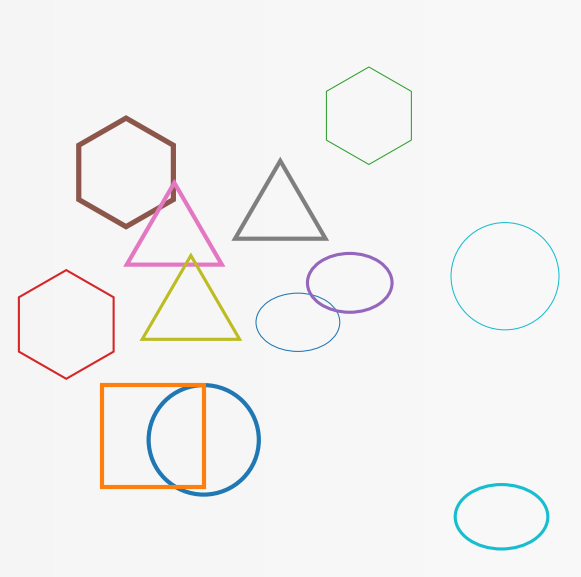[{"shape": "circle", "thickness": 2, "radius": 0.47, "center": [0.35, 0.237]}, {"shape": "oval", "thickness": 0.5, "radius": 0.36, "center": [0.513, 0.441]}, {"shape": "square", "thickness": 2, "radius": 0.44, "center": [0.264, 0.244]}, {"shape": "hexagon", "thickness": 0.5, "radius": 0.42, "center": [0.635, 0.799]}, {"shape": "hexagon", "thickness": 1, "radius": 0.47, "center": [0.114, 0.437]}, {"shape": "oval", "thickness": 1.5, "radius": 0.36, "center": [0.602, 0.509]}, {"shape": "hexagon", "thickness": 2.5, "radius": 0.47, "center": [0.217, 0.701]}, {"shape": "triangle", "thickness": 2, "radius": 0.47, "center": [0.3, 0.588]}, {"shape": "triangle", "thickness": 2, "radius": 0.45, "center": [0.482, 0.631]}, {"shape": "triangle", "thickness": 1.5, "radius": 0.48, "center": [0.328, 0.46]}, {"shape": "oval", "thickness": 1.5, "radius": 0.4, "center": [0.863, 0.104]}, {"shape": "circle", "thickness": 0.5, "radius": 0.46, "center": [0.869, 0.521]}]